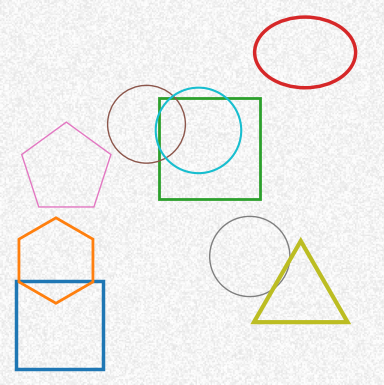[{"shape": "square", "thickness": 2.5, "radius": 0.57, "center": [0.154, 0.155]}, {"shape": "hexagon", "thickness": 2, "radius": 0.55, "center": [0.145, 0.323]}, {"shape": "square", "thickness": 2, "radius": 0.65, "center": [0.543, 0.615]}, {"shape": "oval", "thickness": 2.5, "radius": 0.66, "center": [0.793, 0.864]}, {"shape": "circle", "thickness": 1, "radius": 0.51, "center": [0.381, 0.677]}, {"shape": "pentagon", "thickness": 1, "radius": 0.61, "center": [0.172, 0.561]}, {"shape": "circle", "thickness": 1, "radius": 0.52, "center": [0.649, 0.334]}, {"shape": "triangle", "thickness": 3, "radius": 0.7, "center": [0.781, 0.233]}, {"shape": "circle", "thickness": 1.5, "radius": 0.56, "center": [0.516, 0.661]}]